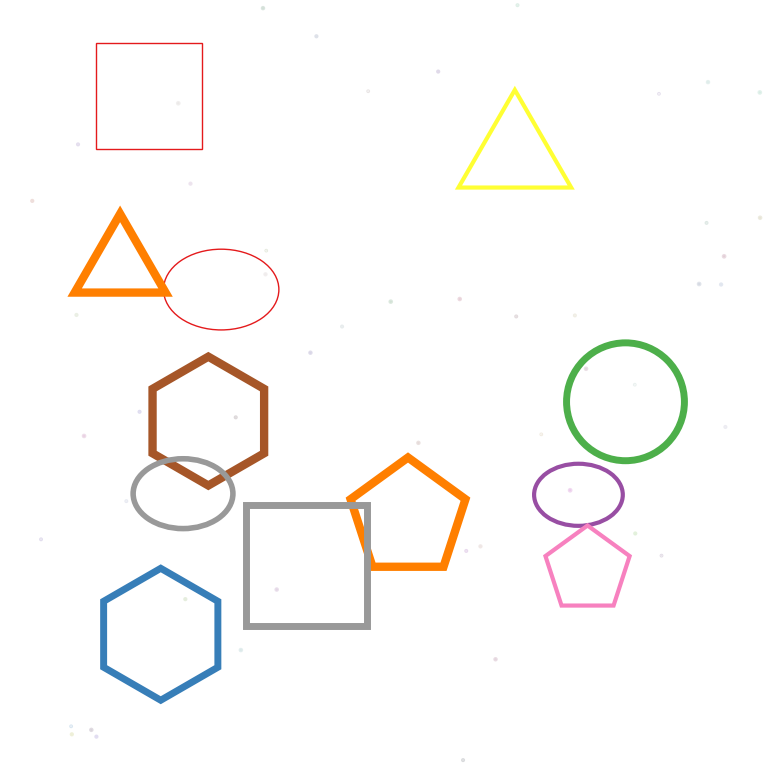[{"shape": "square", "thickness": 0.5, "radius": 0.34, "center": [0.194, 0.875]}, {"shape": "oval", "thickness": 0.5, "radius": 0.37, "center": [0.287, 0.624]}, {"shape": "hexagon", "thickness": 2.5, "radius": 0.43, "center": [0.209, 0.176]}, {"shape": "circle", "thickness": 2.5, "radius": 0.38, "center": [0.812, 0.478]}, {"shape": "oval", "thickness": 1.5, "radius": 0.29, "center": [0.751, 0.357]}, {"shape": "pentagon", "thickness": 3, "radius": 0.39, "center": [0.53, 0.327]}, {"shape": "triangle", "thickness": 3, "radius": 0.34, "center": [0.156, 0.654]}, {"shape": "triangle", "thickness": 1.5, "radius": 0.42, "center": [0.669, 0.799]}, {"shape": "hexagon", "thickness": 3, "radius": 0.42, "center": [0.271, 0.453]}, {"shape": "pentagon", "thickness": 1.5, "radius": 0.29, "center": [0.763, 0.26]}, {"shape": "oval", "thickness": 2, "radius": 0.32, "center": [0.238, 0.359]}, {"shape": "square", "thickness": 2.5, "radius": 0.39, "center": [0.398, 0.266]}]